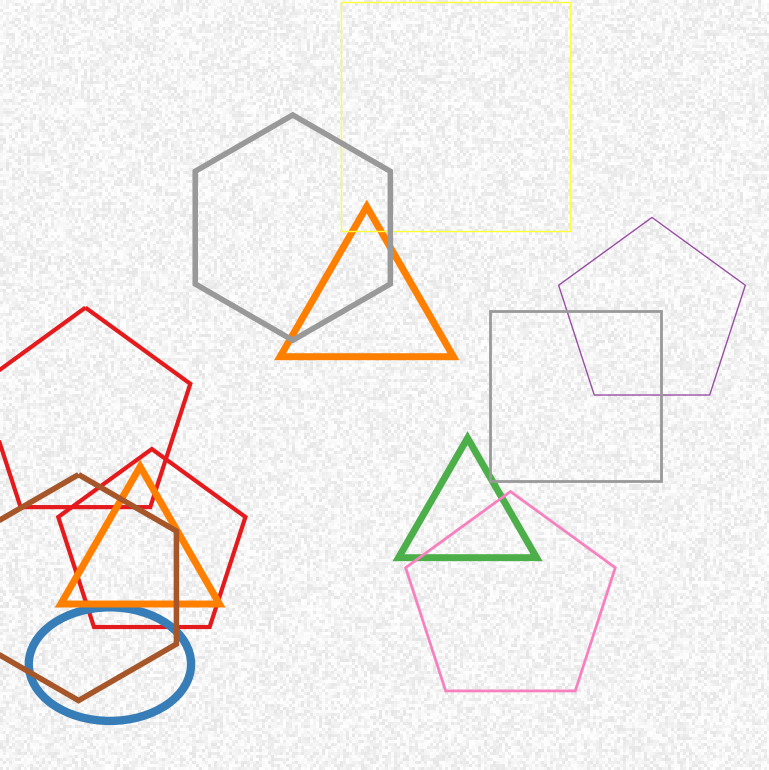[{"shape": "pentagon", "thickness": 1.5, "radius": 0.64, "center": [0.197, 0.289]}, {"shape": "pentagon", "thickness": 1.5, "radius": 0.72, "center": [0.111, 0.457]}, {"shape": "oval", "thickness": 3, "radius": 0.53, "center": [0.143, 0.138]}, {"shape": "triangle", "thickness": 2.5, "radius": 0.52, "center": [0.607, 0.328]}, {"shape": "pentagon", "thickness": 0.5, "radius": 0.64, "center": [0.847, 0.59]}, {"shape": "triangle", "thickness": 2.5, "radius": 0.59, "center": [0.182, 0.275]}, {"shape": "triangle", "thickness": 2.5, "radius": 0.65, "center": [0.476, 0.602]}, {"shape": "square", "thickness": 0.5, "radius": 0.74, "center": [0.592, 0.849]}, {"shape": "hexagon", "thickness": 2, "radius": 0.73, "center": [0.102, 0.237]}, {"shape": "pentagon", "thickness": 1, "radius": 0.72, "center": [0.663, 0.218]}, {"shape": "hexagon", "thickness": 2, "radius": 0.73, "center": [0.38, 0.704]}, {"shape": "square", "thickness": 1, "radius": 0.55, "center": [0.747, 0.486]}]